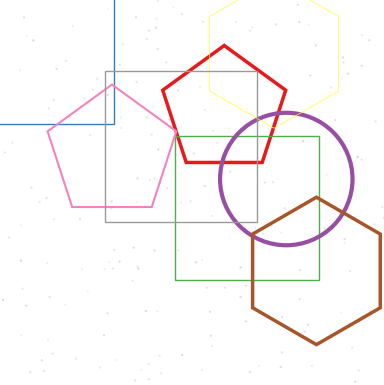[{"shape": "pentagon", "thickness": 2.5, "radius": 0.84, "center": [0.582, 0.714]}, {"shape": "square", "thickness": 1, "radius": 0.82, "center": [0.132, 0.842]}, {"shape": "square", "thickness": 1, "radius": 0.94, "center": [0.641, 0.461]}, {"shape": "circle", "thickness": 3, "radius": 0.86, "center": [0.744, 0.535]}, {"shape": "hexagon", "thickness": 0.5, "radius": 0.97, "center": [0.712, 0.86]}, {"shape": "hexagon", "thickness": 2.5, "radius": 0.96, "center": [0.822, 0.296]}, {"shape": "pentagon", "thickness": 1.5, "radius": 0.88, "center": [0.291, 0.605]}, {"shape": "square", "thickness": 1, "radius": 0.98, "center": [0.47, 0.62]}]